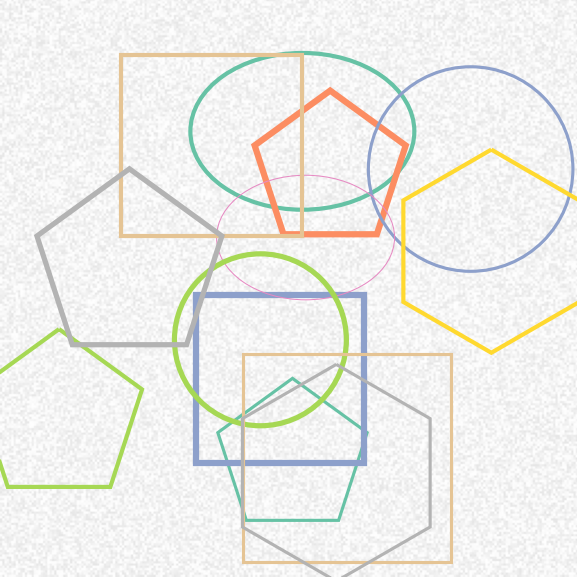[{"shape": "pentagon", "thickness": 1.5, "radius": 0.68, "center": [0.506, 0.208]}, {"shape": "oval", "thickness": 2, "radius": 0.97, "center": [0.524, 0.772]}, {"shape": "pentagon", "thickness": 3, "radius": 0.69, "center": [0.572, 0.705]}, {"shape": "square", "thickness": 3, "radius": 0.73, "center": [0.485, 0.342]}, {"shape": "circle", "thickness": 1.5, "radius": 0.89, "center": [0.815, 0.706]}, {"shape": "oval", "thickness": 0.5, "radius": 0.77, "center": [0.529, 0.588]}, {"shape": "pentagon", "thickness": 2, "radius": 0.76, "center": [0.102, 0.278]}, {"shape": "circle", "thickness": 2.5, "radius": 0.74, "center": [0.451, 0.411]}, {"shape": "hexagon", "thickness": 2, "radius": 0.88, "center": [0.851, 0.564]}, {"shape": "square", "thickness": 1.5, "radius": 0.9, "center": [0.601, 0.206]}, {"shape": "square", "thickness": 2, "radius": 0.78, "center": [0.366, 0.748]}, {"shape": "hexagon", "thickness": 1.5, "radius": 0.94, "center": [0.582, 0.18]}, {"shape": "pentagon", "thickness": 2.5, "radius": 0.84, "center": [0.224, 0.538]}]